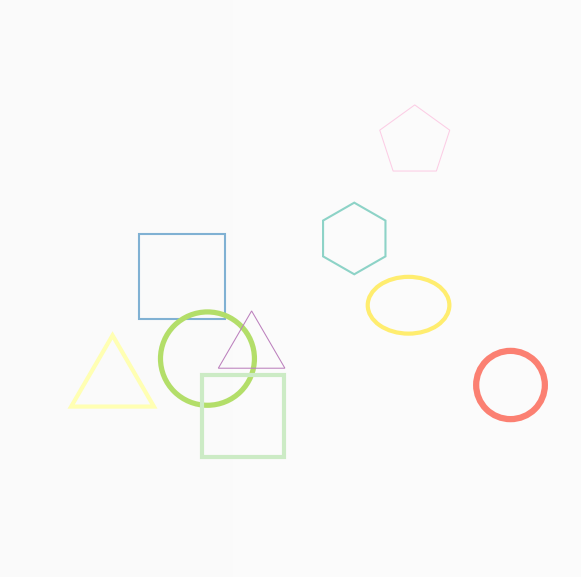[{"shape": "hexagon", "thickness": 1, "radius": 0.31, "center": [0.609, 0.586]}, {"shape": "triangle", "thickness": 2, "radius": 0.41, "center": [0.194, 0.336]}, {"shape": "circle", "thickness": 3, "radius": 0.3, "center": [0.878, 0.332]}, {"shape": "square", "thickness": 1, "radius": 0.37, "center": [0.313, 0.52]}, {"shape": "circle", "thickness": 2.5, "radius": 0.4, "center": [0.357, 0.378]}, {"shape": "pentagon", "thickness": 0.5, "radius": 0.32, "center": [0.714, 0.754]}, {"shape": "triangle", "thickness": 0.5, "radius": 0.33, "center": [0.433, 0.395]}, {"shape": "square", "thickness": 2, "radius": 0.35, "center": [0.419, 0.279]}, {"shape": "oval", "thickness": 2, "radius": 0.35, "center": [0.703, 0.471]}]